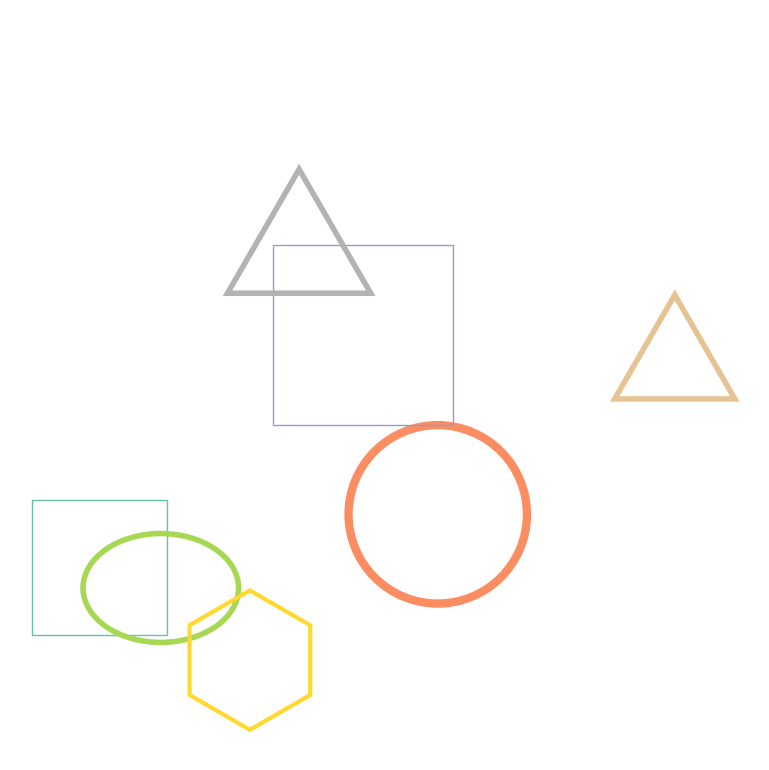[{"shape": "square", "thickness": 0.5, "radius": 0.44, "center": [0.129, 0.263]}, {"shape": "circle", "thickness": 3, "radius": 0.58, "center": [0.568, 0.332]}, {"shape": "square", "thickness": 0.5, "radius": 0.58, "center": [0.471, 0.565]}, {"shape": "oval", "thickness": 2, "radius": 0.51, "center": [0.209, 0.236]}, {"shape": "hexagon", "thickness": 1.5, "radius": 0.45, "center": [0.325, 0.143]}, {"shape": "triangle", "thickness": 2, "radius": 0.45, "center": [0.876, 0.527]}, {"shape": "triangle", "thickness": 2, "radius": 0.54, "center": [0.388, 0.673]}]